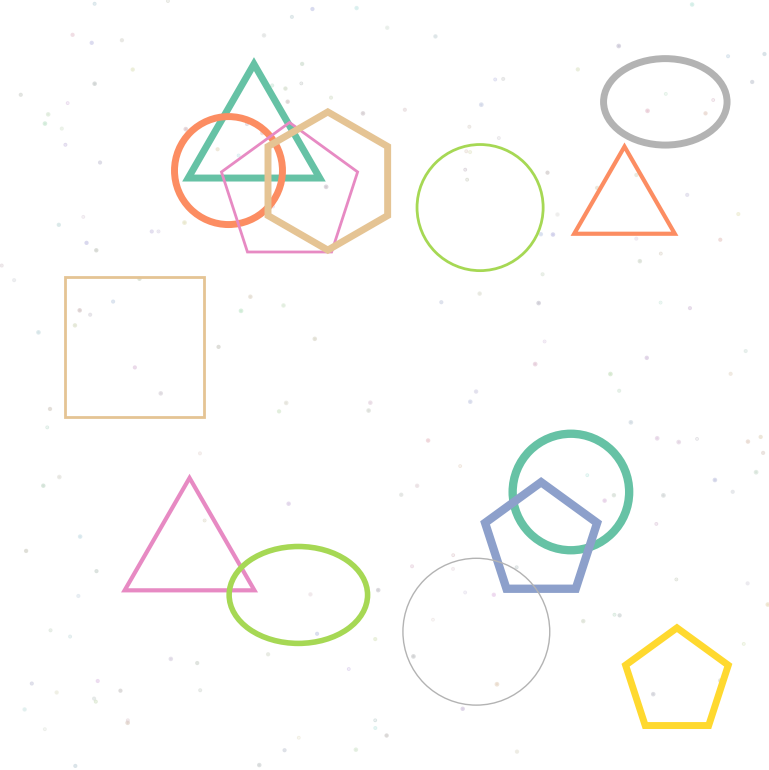[{"shape": "triangle", "thickness": 2.5, "radius": 0.49, "center": [0.33, 0.818]}, {"shape": "circle", "thickness": 3, "radius": 0.38, "center": [0.741, 0.361]}, {"shape": "triangle", "thickness": 1.5, "radius": 0.38, "center": [0.811, 0.734]}, {"shape": "circle", "thickness": 2.5, "radius": 0.35, "center": [0.297, 0.778]}, {"shape": "pentagon", "thickness": 3, "radius": 0.38, "center": [0.703, 0.297]}, {"shape": "pentagon", "thickness": 1, "radius": 0.46, "center": [0.376, 0.748]}, {"shape": "triangle", "thickness": 1.5, "radius": 0.49, "center": [0.246, 0.282]}, {"shape": "circle", "thickness": 1, "radius": 0.41, "center": [0.623, 0.73]}, {"shape": "oval", "thickness": 2, "radius": 0.45, "center": [0.387, 0.227]}, {"shape": "pentagon", "thickness": 2.5, "radius": 0.35, "center": [0.879, 0.114]}, {"shape": "hexagon", "thickness": 2.5, "radius": 0.45, "center": [0.426, 0.765]}, {"shape": "square", "thickness": 1, "radius": 0.45, "center": [0.175, 0.55]}, {"shape": "oval", "thickness": 2.5, "radius": 0.4, "center": [0.864, 0.868]}, {"shape": "circle", "thickness": 0.5, "radius": 0.48, "center": [0.619, 0.18]}]